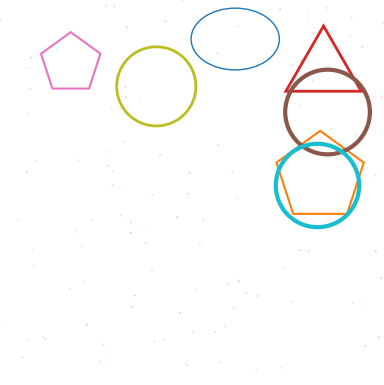[{"shape": "oval", "thickness": 1, "radius": 0.57, "center": [0.611, 0.899]}, {"shape": "pentagon", "thickness": 1.5, "radius": 0.6, "center": [0.832, 0.541]}, {"shape": "triangle", "thickness": 2, "radius": 0.57, "center": [0.84, 0.819]}, {"shape": "circle", "thickness": 3, "radius": 0.55, "center": [0.851, 0.709]}, {"shape": "pentagon", "thickness": 1.5, "radius": 0.41, "center": [0.184, 0.835]}, {"shape": "circle", "thickness": 2, "radius": 0.51, "center": [0.406, 0.776]}, {"shape": "circle", "thickness": 3, "radius": 0.54, "center": [0.825, 0.518]}]